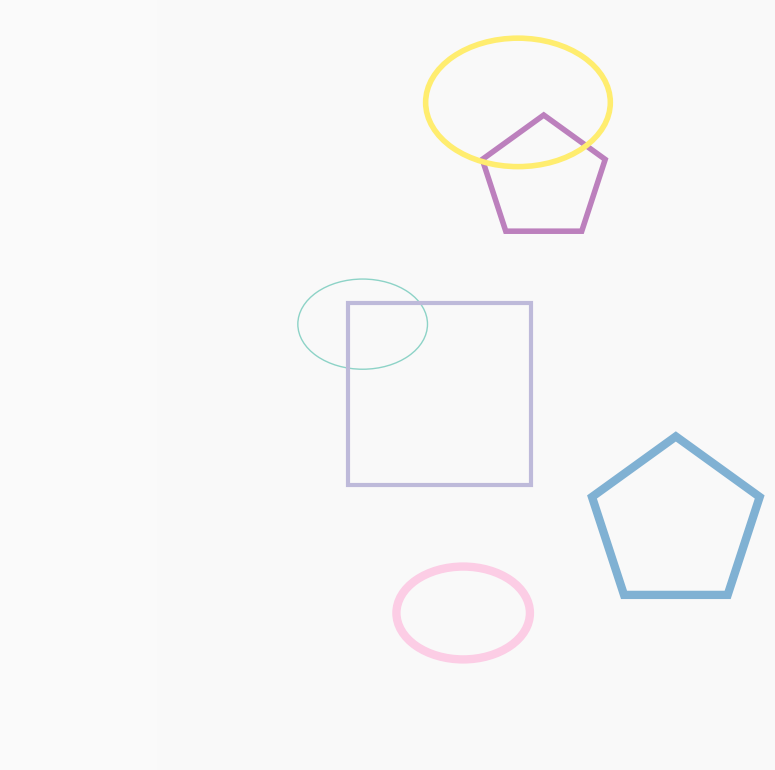[{"shape": "oval", "thickness": 0.5, "radius": 0.42, "center": [0.468, 0.579]}, {"shape": "square", "thickness": 1.5, "radius": 0.59, "center": [0.568, 0.489]}, {"shape": "pentagon", "thickness": 3, "radius": 0.57, "center": [0.872, 0.319]}, {"shape": "oval", "thickness": 3, "radius": 0.43, "center": [0.598, 0.204]}, {"shape": "pentagon", "thickness": 2, "radius": 0.42, "center": [0.702, 0.767]}, {"shape": "oval", "thickness": 2, "radius": 0.6, "center": [0.668, 0.867]}]